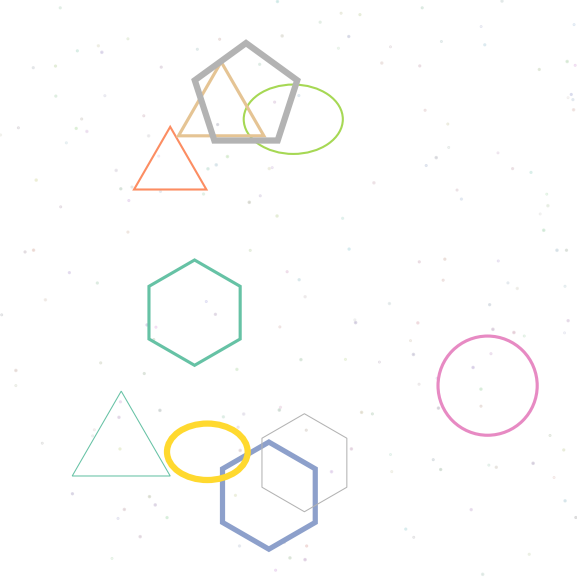[{"shape": "triangle", "thickness": 0.5, "radius": 0.49, "center": [0.21, 0.224]}, {"shape": "hexagon", "thickness": 1.5, "radius": 0.46, "center": [0.337, 0.458]}, {"shape": "triangle", "thickness": 1, "radius": 0.36, "center": [0.295, 0.707]}, {"shape": "hexagon", "thickness": 2.5, "radius": 0.46, "center": [0.466, 0.141]}, {"shape": "circle", "thickness": 1.5, "radius": 0.43, "center": [0.844, 0.331]}, {"shape": "oval", "thickness": 1, "radius": 0.43, "center": [0.508, 0.793]}, {"shape": "oval", "thickness": 3, "radius": 0.35, "center": [0.359, 0.217]}, {"shape": "triangle", "thickness": 1.5, "radius": 0.43, "center": [0.383, 0.807]}, {"shape": "hexagon", "thickness": 0.5, "radius": 0.42, "center": [0.527, 0.198]}, {"shape": "pentagon", "thickness": 3, "radius": 0.47, "center": [0.426, 0.831]}]